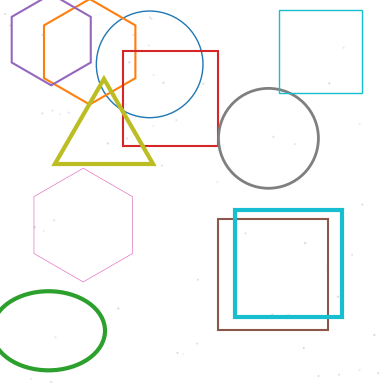[{"shape": "circle", "thickness": 1, "radius": 0.69, "center": [0.389, 0.833]}, {"shape": "hexagon", "thickness": 1.5, "radius": 0.69, "center": [0.233, 0.866]}, {"shape": "oval", "thickness": 3, "radius": 0.73, "center": [0.126, 0.141]}, {"shape": "square", "thickness": 1.5, "radius": 0.61, "center": [0.443, 0.744]}, {"shape": "hexagon", "thickness": 1.5, "radius": 0.59, "center": [0.133, 0.897]}, {"shape": "square", "thickness": 1.5, "radius": 0.72, "center": [0.709, 0.287]}, {"shape": "hexagon", "thickness": 0.5, "radius": 0.74, "center": [0.216, 0.415]}, {"shape": "circle", "thickness": 2, "radius": 0.65, "center": [0.697, 0.641]}, {"shape": "triangle", "thickness": 3, "radius": 0.74, "center": [0.27, 0.648]}, {"shape": "square", "thickness": 1, "radius": 0.54, "center": [0.833, 0.865]}, {"shape": "square", "thickness": 3, "radius": 0.7, "center": [0.75, 0.316]}]